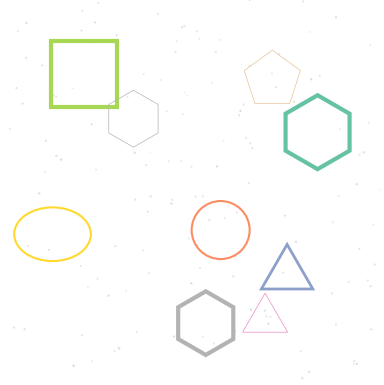[{"shape": "hexagon", "thickness": 3, "radius": 0.48, "center": [0.825, 0.657]}, {"shape": "circle", "thickness": 1.5, "radius": 0.38, "center": [0.573, 0.402]}, {"shape": "triangle", "thickness": 2, "radius": 0.39, "center": [0.746, 0.288]}, {"shape": "triangle", "thickness": 0.5, "radius": 0.34, "center": [0.689, 0.171]}, {"shape": "square", "thickness": 3, "radius": 0.43, "center": [0.218, 0.807]}, {"shape": "oval", "thickness": 1.5, "radius": 0.5, "center": [0.136, 0.392]}, {"shape": "pentagon", "thickness": 0.5, "radius": 0.38, "center": [0.707, 0.793]}, {"shape": "hexagon", "thickness": 0.5, "radius": 0.37, "center": [0.347, 0.692]}, {"shape": "hexagon", "thickness": 3, "radius": 0.41, "center": [0.534, 0.161]}]